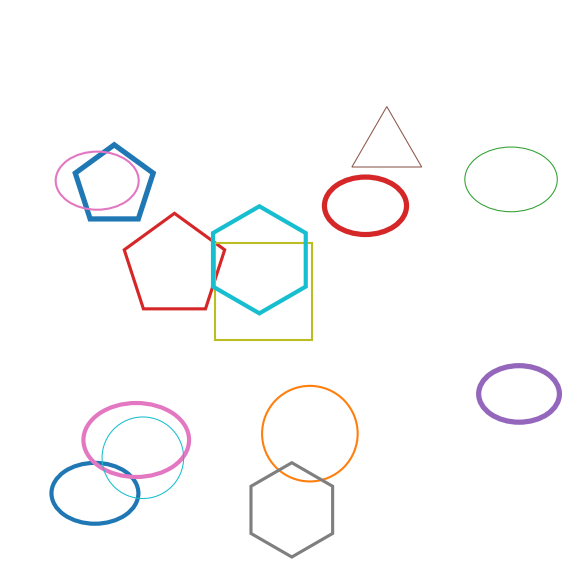[{"shape": "pentagon", "thickness": 2.5, "radius": 0.35, "center": [0.198, 0.677]}, {"shape": "oval", "thickness": 2, "radius": 0.38, "center": [0.164, 0.145]}, {"shape": "circle", "thickness": 1, "radius": 0.41, "center": [0.537, 0.248]}, {"shape": "oval", "thickness": 0.5, "radius": 0.4, "center": [0.885, 0.688]}, {"shape": "pentagon", "thickness": 1.5, "radius": 0.46, "center": [0.302, 0.538]}, {"shape": "oval", "thickness": 2.5, "radius": 0.36, "center": [0.633, 0.643]}, {"shape": "oval", "thickness": 2.5, "radius": 0.35, "center": [0.899, 0.317]}, {"shape": "triangle", "thickness": 0.5, "radius": 0.35, "center": [0.67, 0.745]}, {"shape": "oval", "thickness": 2, "radius": 0.46, "center": [0.236, 0.237]}, {"shape": "oval", "thickness": 1, "radius": 0.36, "center": [0.168, 0.686]}, {"shape": "hexagon", "thickness": 1.5, "radius": 0.41, "center": [0.505, 0.116]}, {"shape": "square", "thickness": 1, "radius": 0.42, "center": [0.456, 0.494]}, {"shape": "hexagon", "thickness": 2, "radius": 0.46, "center": [0.449, 0.549]}, {"shape": "circle", "thickness": 0.5, "radius": 0.35, "center": [0.247, 0.207]}]